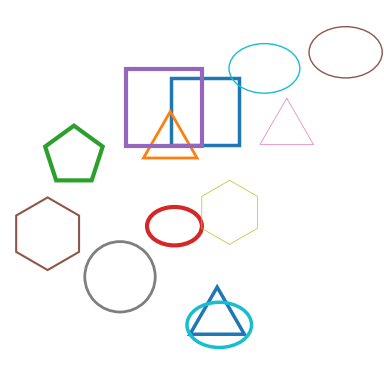[{"shape": "triangle", "thickness": 2.5, "radius": 0.41, "center": [0.564, 0.173]}, {"shape": "square", "thickness": 2.5, "radius": 0.44, "center": [0.532, 0.71]}, {"shape": "triangle", "thickness": 2, "radius": 0.4, "center": [0.442, 0.63]}, {"shape": "pentagon", "thickness": 3, "radius": 0.39, "center": [0.192, 0.595]}, {"shape": "oval", "thickness": 3, "radius": 0.36, "center": [0.453, 0.412]}, {"shape": "square", "thickness": 3, "radius": 0.5, "center": [0.426, 0.721]}, {"shape": "oval", "thickness": 1, "radius": 0.48, "center": [0.898, 0.864]}, {"shape": "hexagon", "thickness": 1.5, "radius": 0.47, "center": [0.124, 0.393]}, {"shape": "triangle", "thickness": 0.5, "radius": 0.4, "center": [0.745, 0.665]}, {"shape": "circle", "thickness": 2, "radius": 0.46, "center": [0.312, 0.281]}, {"shape": "hexagon", "thickness": 0.5, "radius": 0.42, "center": [0.596, 0.448]}, {"shape": "oval", "thickness": 1, "radius": 0.46, "center": [0.687, 0.822]}, {"shape": "oval", "thickness": 2.5, "radius": 0.42, "center": [0.57, 0.156]}]